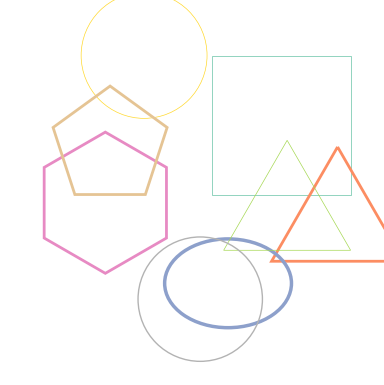[{"shape": "square", "thickness": 0.5, "radius": 0.9, "center": [0.731, 0.674]}, {"shape": "triangle", "thickness": 2, "radius": 0.99, "center": [0.877, 0.42]}, {"shape": "oval", "thickness": 2.5, "radius": 0.82, "center": [0.592, 0.264]}, {"shape": "hexagon", "thickness": 2, "radius": 0.92, "center": [0.274, 0.473]}, {"shape": "triangle", "thickness": 0.5, "radius": 0.95, "center": [0.746, 0.445]}, {"shape": "circle", "thickness": 0.5, "radius": 0.82, "center": [0.374, 0.856]}, {"shape": "pentagon", "thickness": 2, "radius": 0.78, "center": [0.286, 0.621]}, {"shape": "circle", "thickness": 1, "radius": 0.81, "center": [0.52, 0.223]}]